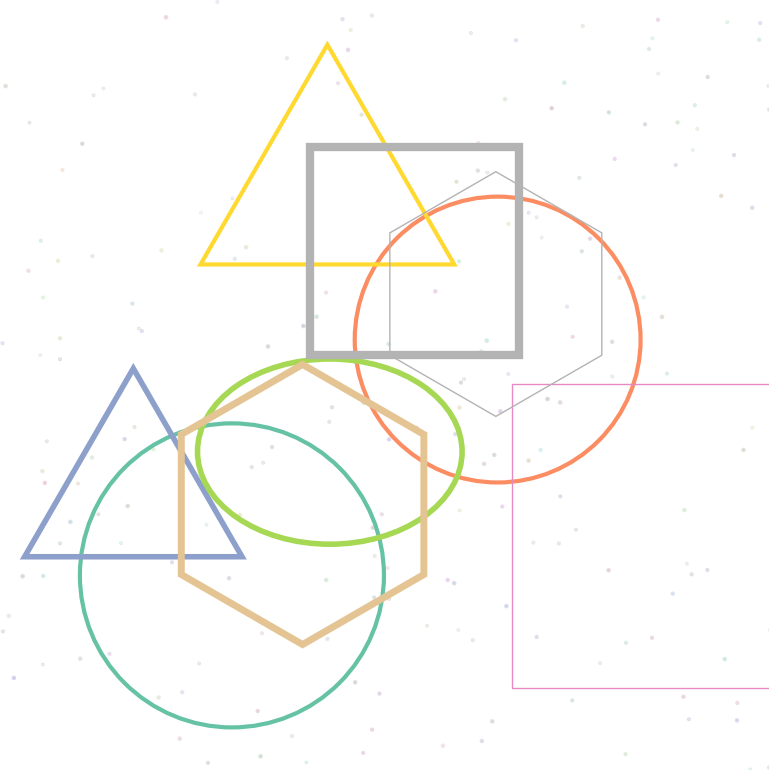[{"shape": "circle", "thickness": 1.5, "radius": 0.99, "center": [0.301, 0.253]}, {"shape": "circle", "thickness": 1.5, "radius": 0.93, "center": [0.646, 0.559]}, {"shape": "triangle", "thickness": 2, "radius": 0.81, "center": [0.173, 0.358]}, {"shape": "square", "thickness": 0.5, "radius": 0.99, "center": [0.862, 0.304]}, {"shape": "oval", "thickness": 2, "radius": 0.86, "center": [0.428, 0.414]}, {"shape": "triangle", "thickness": 1.5, "radius": 0.95, "center": [0.425, 0.752]}, {"shape": "hexagon", "thickness": 2.5, "radius": 0.91, "center": [0.393, 0.345]}, {"shape": "square", "thickness": 3, "radius": 0.68, "center": [0.538, 0.674]}, {"shape": "hexagon", "thickness": 0.5, "radius": 0.79, "center": [0.644, 0.618]}]